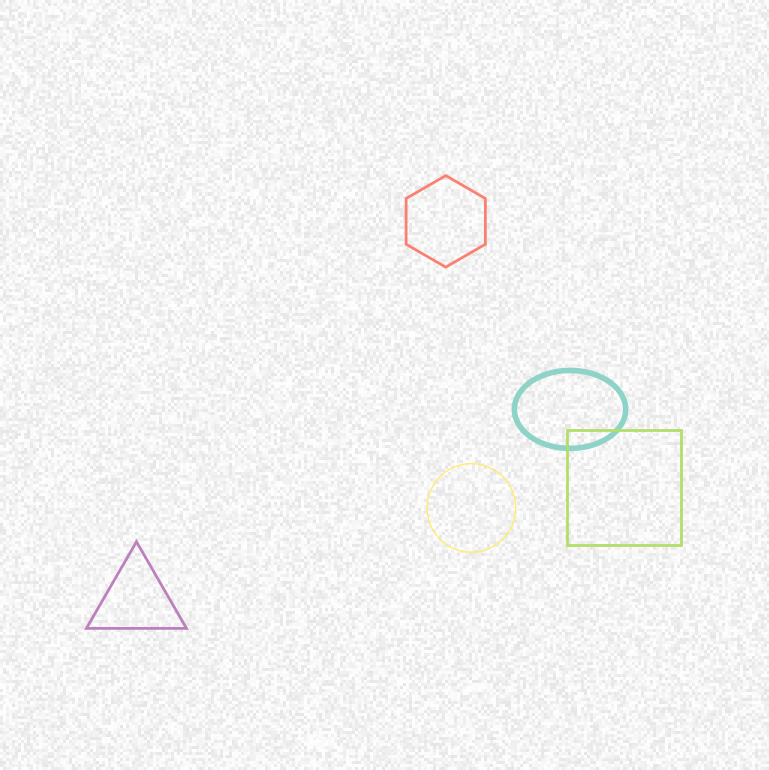[{"shape": "oval", "thickness": 2, "radius": 0.36, "center": [0.74, 0.468]}, {"shape": "hexagon", "thickness": 1, "radius": 0.3, "center": [0.579, 0.713]}, {"shape": "square", "thickness": 1, "radius": 0.37, "center": [0.81, 0.367]}, {"shape": "triangle", "thickness": 1, "radius": 0.38, "center": [0.177, 0.221]}, {"shape": "circle", "thickness": 0.5, "radius": 0.29, "center": [0.612, 0.34]}]